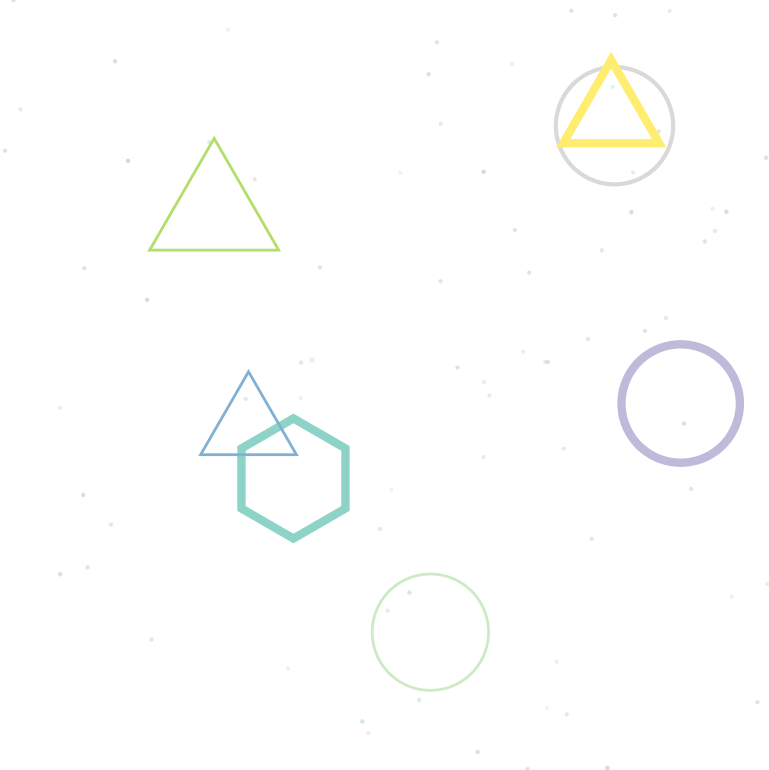[{"shape": "hexagon", "thickness": 3, "radius": 0.39, "center": [0.381, 0.379]}, {"shape": "circle", "thickness": 3, "radius": 0.38, "center": [0.884, 0.476]}, {"shape": "triangle", "thickness": 1, "radius": 0.36, "center": [0.323, 0.445]}, {"shape": "triangle", "thickness": 1, "radius": 0.48, "center": [0.278, 0.724]}, {"shape": "circle", "thickness": 1.5, "radius": 0.38, "center": [0.798, 0.837]}, {"shape": "circle", "thickness": 1, "radius": 0.38, "center": [0.559, 0.179]}, {"shape": "triangle", "thickness": 3, "radius": 0.36, "center": [0.794, 0.85]}]